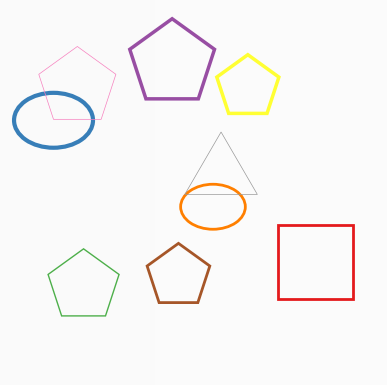[{"shape": "square", "thickness": 2, "radius": 0.48, "center": [0.815, 0.32]}, {"shape": "oval", "thickness": 3, "radius": 0.51, "center": [0.138, 0.688]}, {"shape": "pentagon", "thickness": 1, "radius": 0.48, "center": [0.216, 0.257]}, {"shape": "pentagon", "thickness": 2.5, "radius": 0.57, "center": [0.444, 0.836]}, {"shape": "oval", "thickness": 2, "radius": 0.42, "center": [0.55, 0.463]}, {"shape": "pentagon", "thickness": 2.5, "radius": 0.42, "center": [0.64, 0.774]}, {"shape": "pentagon", "thickness": 2, "radius": 0.43, "center": [0.461, 0.283]}, {"shape": "pentagon", "thickness": 0.5, "radius": 0.52, "center": [0.2, 0.775]}, {"shape": "triangle", "thickness": 0.5, "radius": 0.54, "center": [0.57, 0.549]}]